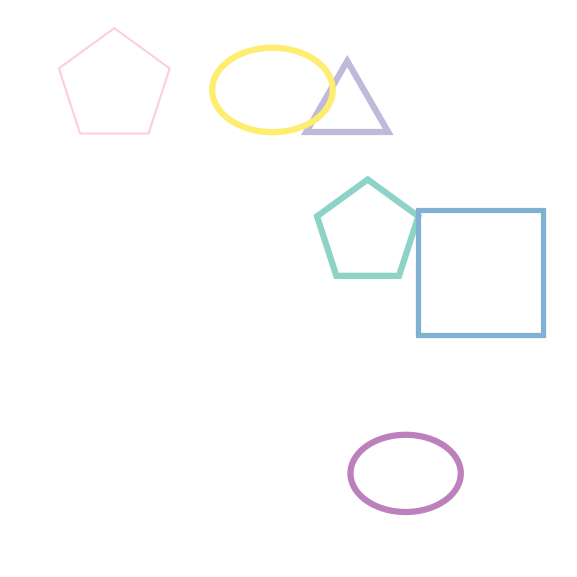[{"shape": "pentagon", "thickness": 3, "radius": 0.46, "center": [0.637, 0.596]}, {"shape": "triangle", "thickness": 3, "radius": 0.41, "center": [0.601, 0.812]}, {"shape": "square", "thickness": 2.5, "radius": 0.54, "center": [0.832, 0.527]}, {"shape": "pentagon", "thickness": 1, "radius": 0.5, "center": [0.198, 0.85]}, {"shape": "oval", "thickness": 3, "radius": 0.48, "center": [0.702, 0.179]}, {"shape": "oval", "thickness": 3, "radius": 0.52, "center": [0.472, 0.843]}]